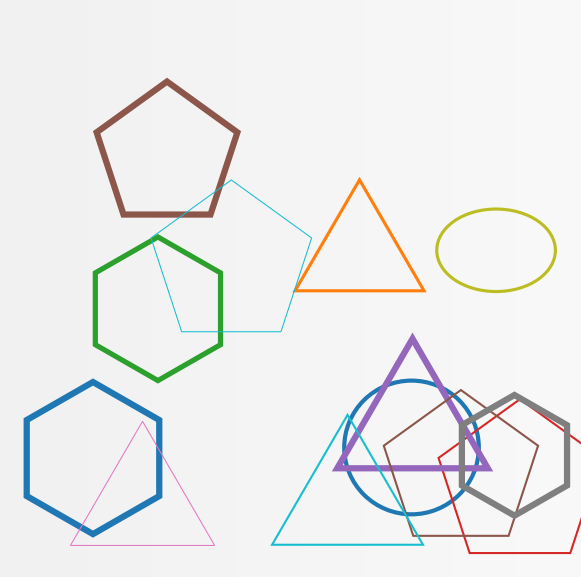[{"shape": "circle", "thickness": 2, "radius": 0.58, "center": [0.708, 0.224]}, {"shape": "hexagon", "thickness": 3, "radius": 0.66, "center": [0.16, 0.206]}, {"shape": "triangle", "thickness": 1.5, "radius": 0.64, "center": [0.619, 0.56]}, {"shape": "hexagon", "thickness": 2.5, "radius": 0.62, "center": [0.272, 0.464]}, {"shape": "pentagon", "thickness": 1, "radius": 0.74, "center": [0.895, 0.161]}, {"shape": "triangle", "thickness": 3, "radius": 0.75, "center": [0.71, 0.263]}, {"shape": "pentagon", "thickness": 1, "radius": 0.7, "center": [0.793, 0.184]}, {"shape": "pentagon", "thickness": 3, "radius": 0.64, "center": [0.287, 0.731]}, {"shape": "triangle", "thickness": 0.5, "radius": 0.72, "center": [0.245, 0.126]}, {"shape": "hexagon", "thickness": 3, "radius": 0.52, "center": [0.885, 0.211]}, {"shape": "oval", "thickness": 1.5, "radius": 0.51, "center": [0.853, 0.566]}, {"shape": "triangle", "thickness": 1, "radius": 0.75, "center": [0.598, 0.131]}, {"shape": "pentagon", "thickness": 0.5, "radius": 0.73, "center": [0.398, 0.542]}]